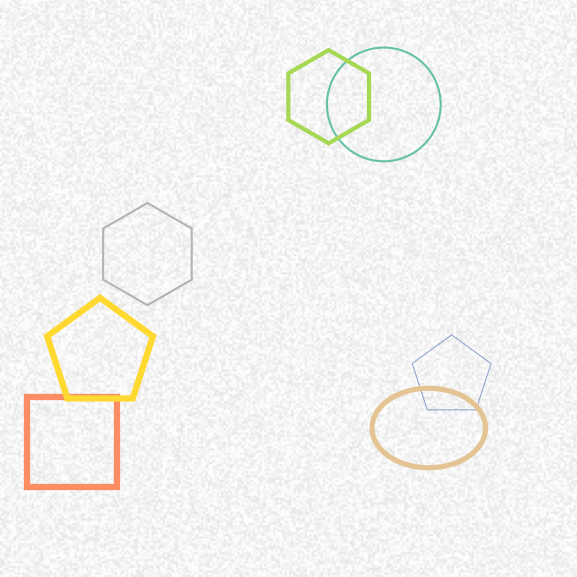[{"shape": "circle", "thickness": 1, "radius": 0.49, "center": [0.665, 0.818]}, {"shape": "square", "thickness": 3, "radius": 0.39, "center": [0.125, 0.234]}, {"shape": "pentagon", "thickness": 0.5, "radius": 0.36, "center": [0.782, 0.347]}, {"shape": "hexagon", "thickness": 2, "radius": 0.4, "center": [0.569, 0.832]}, {"shape": "pentagon", "thickness": 3, "radius": 0.48, "center": [0.173, 0.387]}, {"shape": "oval", "thickness": 2.5, "radius": 0.49, "center": [0.742, 0.258]}, {"shape": "hexagon", "thickness": 1, "radius": 0.44, "center": [0.255, 0.559]}]